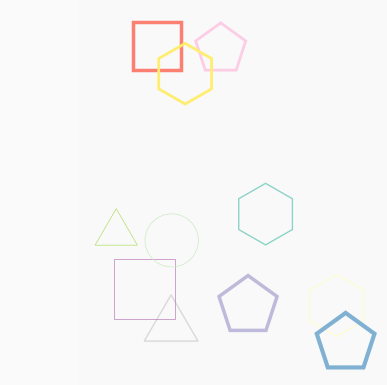[{"shape": "hexagon", "thickness": 1, "radius": 0.4, "center": [0.685, 0.444]}, {"shape": "hexagon", "thickness": 0.5, "radius": 0.4, "center": [0.869, 0.207]}, {"shape": "pentagon", "thickness": 2.5, "radius": 0.39, "center": [0.64, 0.206]}, {"shape": "square", "thickness": 2.5, "radius": 0.31, "center": [0.405, 0.881]}, {"shape": "pentagon", "thickness": 3, "radius": 0.39, "center": [0.892, 0.109]}, {"shape": "triangle", "thickness": 0.5, "radius": 0.32, "center": [0.3, 0.395]}, {"shape": "pentagon", "thickness": 2, "radius": 0.34, "center": [0.57, 0.873]}, {"shape": "triangle", "thickness": 1, "radius": 0.4, "center": [0.442, 0.154]}, {"shape": "square", "thickness": 0.5, "radius": 0.39, "center": [0.373, 0.249]}, {"shape": "circle", "thickness": 0.5, "radius": 0.34, "center": [0.443, 0.376]}, {"shape": "hexagon", "thickness": 2, "radius": 0.39, "center": [0.478, 0.809]}]